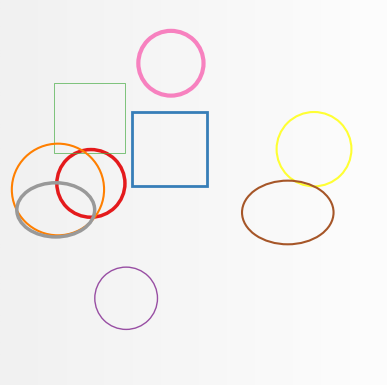[{"shape": "circle", "thickness": 2.5, "radius": 0.44, "center": [0.235, 0.524]}, {"shape": "square", "thickness": 2, "radius": 0.49, "center": [0.437, 0.613]}, {"shape": "square", "thickness": 0.5, "radius": 0.46, "center": [0.231, 0.693]}, {"shape": "circle", "thickness": 1, "radius": 0.4, "center": [0.326, 0.225]}, {"shape": "circle", "thickness": 1.5, "radius": 0.6, "center": [0.15, 0.508]}, {"shape": "circle", "thickness": 1.5, "radius": 0.48, "center": [0.81, 0.613]}, {"shape": "oval", "thickness": 1.5, "radius": 0.59, "center": [0.743, 0.448]}, {"shape": "circle", "thickness": 3, "radius": 0.42, "center": [0.441, 0.836]}, {"shape": "oval", "thickness": 2.5, "radius": 0.5, "center": [0.144, 0.455]}]